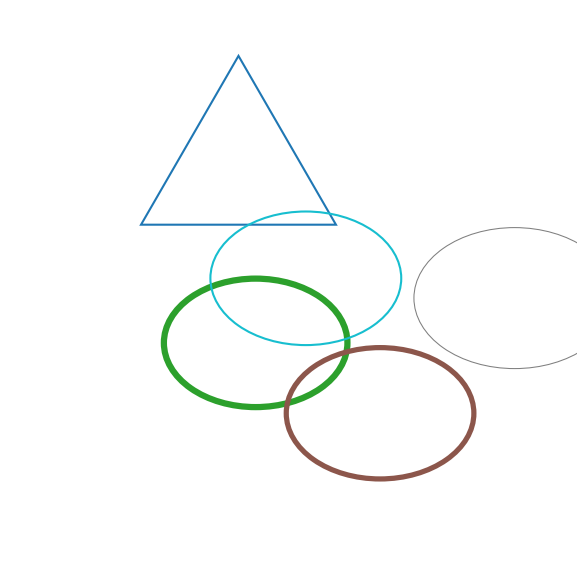[{"shape": "triangle", "thickness": 1, "radius": 0.97, "center": [0.413, 0.707]}, {"shape": "oval", "thickness": 3, "radius": 0.79, "center": [0.443, 0.405]}, {"shape": "oval", "thickness": 2.5, "radius": 0.81, "center": [0.658, 0.283]}, {"shape": "oval", "thickness": 0.5, "radius": 0.87, "center": [0.891, 0.483]}, {"shape": "oval", "thickness": 1, "radius": 0.83, "center": [0.53, 0.517]}]